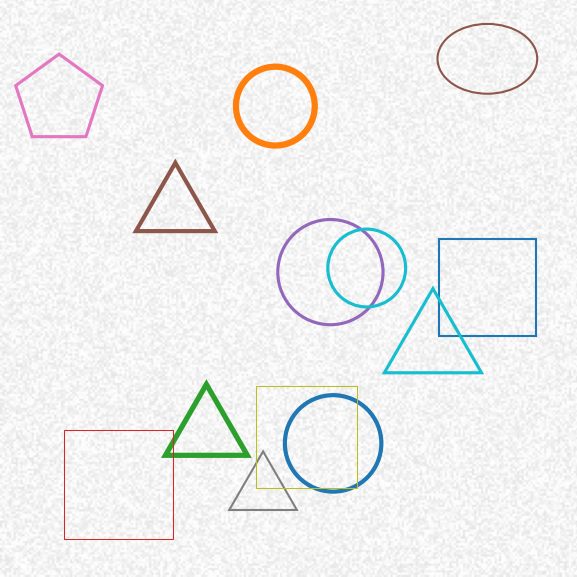[{"shape": "square", "thickness": 1, "radius": 0.42, "center": [0.844, 0.501]}, {"shape": "circle", "thickness": 2, "radius": 0.42, "center": [0.577, 0.231]}, {"shape": "circle", "thickness": 3, "radius": 0.34, "center": [0.477, 0.815]}, {"shape": "triangle", "thickness": 2.5, "radius": 0.41, "center": [0.357, 0.252]}, {"shape": "square", "thickness": 0.5, "radius": 0.47, "center": [0.205, 0.16]}, {"shape": "circle", "thickness": 1.5, "radius": 0.46, "center": [0.572, 0.528]}, {"shape": "oval", "thickness": 1, "radius": 0.43, "center": [0.844, 0.897]}, {"shape": "triangle", "thickness": 2, "radius": 0.39, "center": [0.304, 0.638]}, {"shape": "pentagon", "thickness": 1.5, "radius": 0.4, "center": [0.102, 0.826]}, {"shape": "triangle", "thickness": 1, "radius": 0.34, "center": [0.456, 0.15]}, {"shape": "square", "thickness": 0.5, "radius": 0.44, "center": [0.53, 0.242]}, {"shape": "circle", "thickness": 1.5, "radius": 0.34, "center": [0.635, 0.535]}, {"shape": "triangle", "thickness": 1.5, "radius": 0.49, "center": [0.75, 0.402]}]